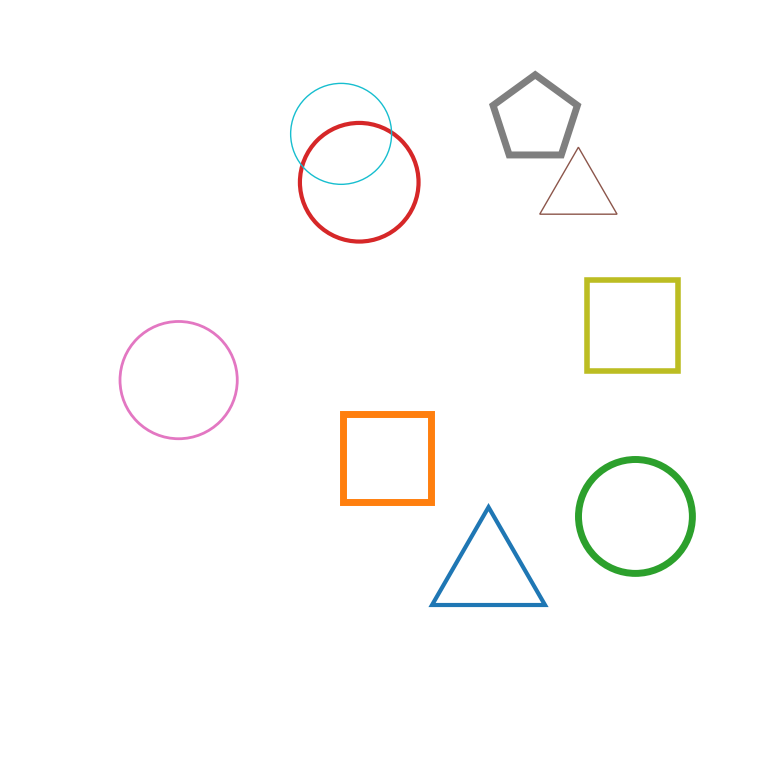[{"shape": "triangle", "thickness": 1.5, "radius": 0.42, "center": [0.634, 0.257]}, {"shape": "square", "thickness": 2.5, "radius": 0.29, "center": [0.502, 0.405]}, {"shape": "circle", "thickness": 2.5, "radius": 0.37, "center": [0.825, 0.329]}, {"shape": "circle", "thickness": 1.5, "radius": 0.39, "center": [0.467, 0.763]}, {"shape": "triangle", "thickness": 0.5, "radius": 0.29, "center": [0.751, 0.751]}, {"shape": "circle", "thickness": 1, "radius": 0.38, "center": [0.232, 0.506]}, {"shape": "pentagon", "thickness": 2.5, "radius": 0.29, "center": [0.695, 0.845]}, {"shape": "square", "thickness": 2, "radius": 0.3, "center": [0.821, 0.577]}, {"shape": "circle", "thickness": 0.5, "radius": 0.33, "center": [0.443, 0.826]}]